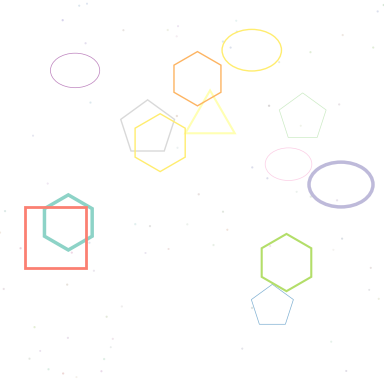[{"shape": "hexagon", "thickness": 2.5, "radius": 0.36, "center": [0.177, 0.422]}, {"shape": "triangle", "thickness": 1.5, "radius": 0.37, "center": [0.546, 0.691]}, {"shape": "oval", "thickness": 2.5, "radius": 0.42, "center": [0.886, 0.521]}, {"shape": "square", "thickness": 2, "radius": 0.4, "center": [0.144, 0.384]}, {"shape": "pentagon", "thickness": 0.5, "radius": 0.29, "center": [0.707, 0.204]}, {"shape": "hexagon", "thickness": 1, "radius": 0.35, "center": [0.513, 0.796]}, {"shape": "hexagon", "thickness": 1.5, "radius": 0.37, "center": [0.744, 0.318]}, {"shape": "oval", "thickness": 0.5, "radius": 0.3, "center": [0.749, 0.574]}, {"shape": "pentagon", "thickness": 1, "radius": 0.37, "center": [0.383, 0.667]}, {"shape": "oval", "thickness": 0.5, "radius": 0.32, "center": [0.195, 0.817]}, {"shape": "pentagon", "thickness": 0.5, "radius": 0.32, "center": [0.786, 0.695]}, {"shape": "oval", "thickness": 1, "radius": 0.39, "center": [0.654, 0.87]}, {"shape": "hexagon", "thickness": 1, "radius": 0.38, "center": [0.416, 0.629]}]